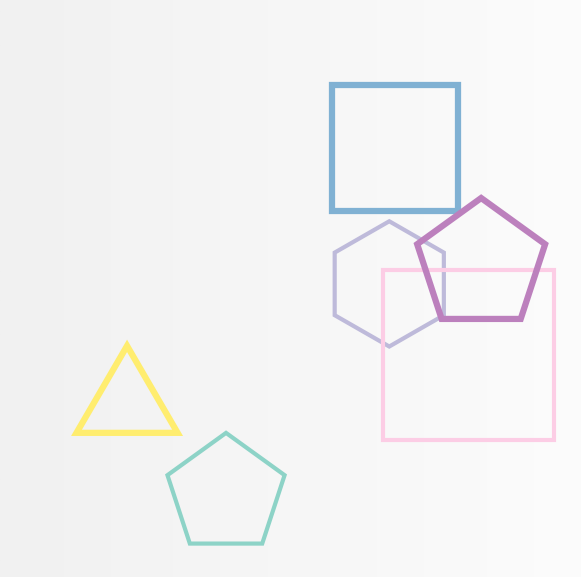[{"shape": "pentagon", "thickness": 2, "radius": 0.53, "center": [0.389, 0.144]}, {"shape": "hexagon", "thickness": 2, "radius": 0.54, "center": [0.67, 0.508]}, {"shape": "square", "thickness": 3, "radius": 0.55, "center": [0.68, 0.744]}, {"shape": "square", "thickness": 2, "radius": 0.74, "center": [0.806, 0.385]}, {"shape": "pentagon", "thickness": 3, "radius": 0.58, "center": [0.828, 0.54]}, {"shape": "triangle", "thickness": 3, "radius": 0.5, "center": [0.219, 0.3]}]